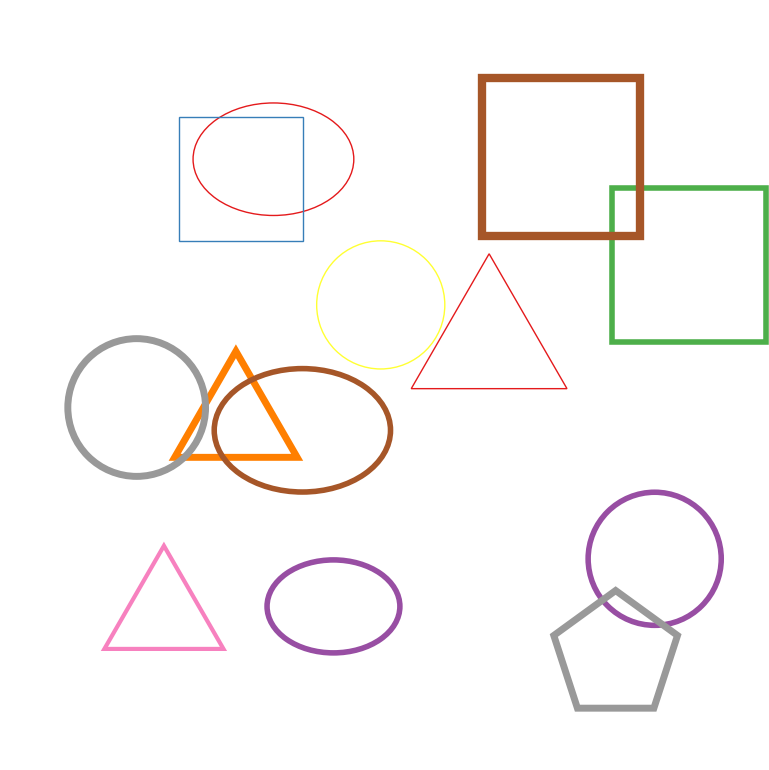[{"shape": "triangle", "thickness": 0.5, "radius": 0.58, "center": [0.635, 0.554]}, {"shape": "oval", "thickness": 0.5, "radius": 0.52, "center": [0.355, 0.793]}, {"shape": "square", "thickness": 0.5, "radius": 0.4, "center": [0.313, 0.768]}, {"shape": "square", "thickness": 2, "radius": 0.5, "center": [0.894, 0.656]}, {"shape": "circle", "thickness": 2, "radius": 0.43, "center": [0.85, 0.274]}, {"shape": "oval", "thickness": 2, "radius": 0.43, "center": [0.433, 0.212]}, {"shape": "triangle", "thickness": 2.5, "radius": 0.46, "center": [0.306, 0.452]}, {"shape": "circle", "thickness": 0.5, "radius": 0.42, "center": [0.494, 0.604]}, {"shape": "oval", "thickness": 2, "radius": 0.57, "center": [0.393, 0.441]}, {"shape": "square", "thickness": 3, "radius": 0.51, "center": [0.729, 0.796]}, {"shape": "triangle", "thickness": 1.5, "radius": 0.45, "center": [0.213, 0.202]}, {"shape": "circle", "thickness": 2.5, "radius": 0.45, "center": [0.178, 0.471]}, {"shape": "pentagon", "thickness": 2.5, "radius": 0.42, "center": [0.8, 0.149]}]